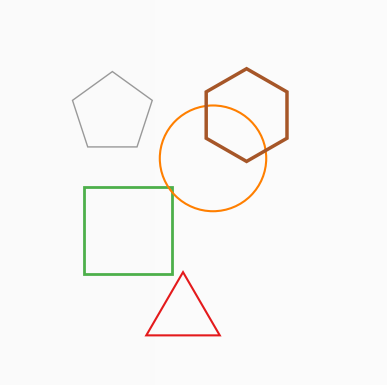[{"shape": "triangle", "thickness": 1.5, "radius": 0.55, "center": [0.472, 0.184]}, {"shape": "square", "thickness": 2, "radius": 0.57, "center": [0.331, 0.401]}, {"shape": "circle", "thickness": 1.5, "radius": 0.69, "center": [0.55, 0.589]}, {"shape": "hexagon", "thickness": 2.5, "radius": 0.6, "center": [0.636, 0.701]}, {"shape": "pentagon", "thickness": 1, "radius": 0.54, "center": [0.29, 0.706]}]